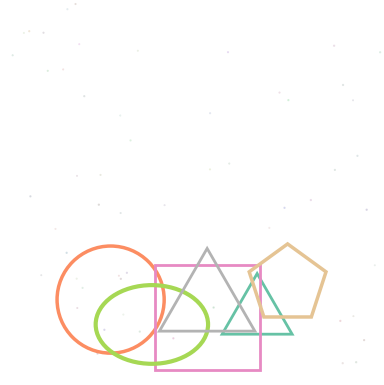[{"shape": "triangle", "thickness": 2, "radius": 0.52, "center": [0.668, 0.184]}, {"shape": "circle", "thickness": 2.5, "radius": 0.7, "center": [0.287, 0.222]}, {"shape": "square", "thickness": 2, "radius": 0.68, "center": [0.538, 0.175]}, {"shape": "oval", "thickness": 3, "radius": 0.73, "center": [0.394, 0.157]}, {"shape": "pentagon", "thickness": 2.5, "radius": 0.52, "center": [0.747, 0.262]}, {"shape": "triangle", "thickness": 2, "radius": 0.72, "center": [0.538, 0.211]}]